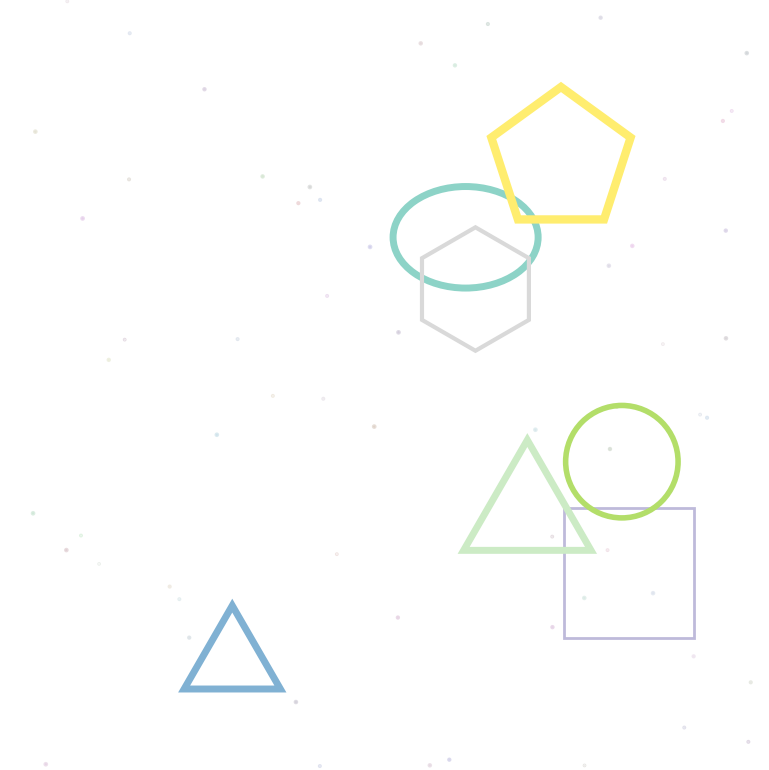[{"shape": "oval", "thickness": 2.5, "radius": 0.47, "center": [0.605, 0.692]}, {"shape": "square", "thickness": 1, "radius": 0.42, "center": [0.817, 0.256]}, {"shape": "triangle", "thickness": 2.5, "radius": 0.36, "center": [0.302, 0.141]}, {"shape": "circle", "thickness": 2, "radius": 0.37, "center": [0.808, 0.4]}, {"shape": "hexagon", "thickness": 1.5, "radius": 0.4, "center": [0.617, 0.625]}, {"shape": "triangle", "thickness": 2.5, "radius": 0.48, "center": [0.685, 0.333]}, {"shape": "pentagon", "thickness": 3, "radius": 0.48, "center": [0.729, 0.792]}]